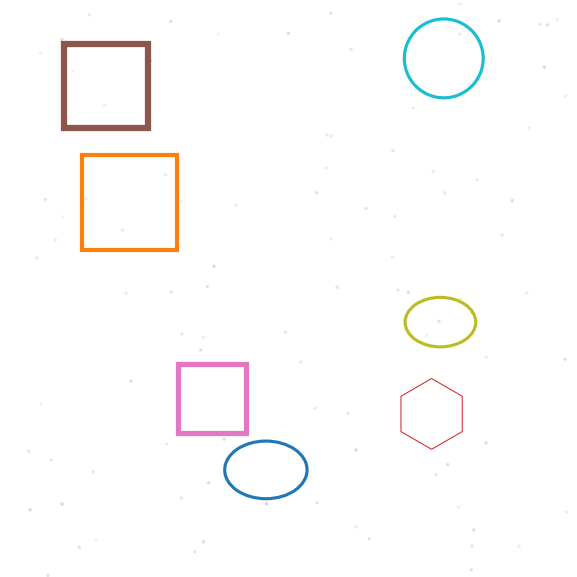[{"shape": "oval", "thickness": 1.5, "radius": 0.36, "center": [0.46, 0.185]}, {"shape": "square", "thickness": 2, "radius": 0.41, "center": [0.224, 0.648]}, {"shape": "hexagon", "thickness": 0.5, "radius": 0.31, "center": [0.747, 0.282]}, {"shape": "square", "thickness": 3, "radius": 0.37, "center": [0.183, 0.85]}, {"shape": "square", "thickness": 2.5, "radius": 0.3, "center": [0.367, 0.309]}, {"shape": "oval", "thickness": 1.5, "radius": 0.31, "center": [0.763, 0.441]}, {"shape": "circle", "thickness": 1.5, "radius": 0.34, "center": [0.768, 0.898]}]